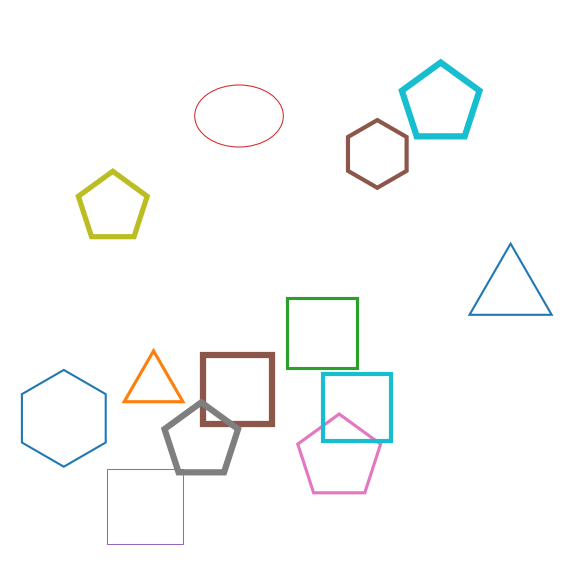[{"shape": "hexagon", "thickness": 1, "radius": 0.42, "center": [0.111, 0.275]}, {"shape": "triangle", "thickness": 1, "radius": 0.41, "center": [0.884, 0.495]}, {"shape": "triangle", "thickness": 1.5, "radius": 0.29, "center": [0.266, 0.333]}, {"shape": "square", "thickness": 1.5, "radius": 0.31, "center": [0.558, 0.423]}, {"shape": "oval", "thickness": 0.5, "radius": 0.38, "center": [0.414, 0.798]}, {"shape": "square", "thickness": 0.5, "radius": 0.33, "center": [0.251, 0.122]}, {"shape": "square", "thickness": 3, "radius": 0.3, "center": [0.412, 0.325]}, {"shape": "hexagon", "thickness": 2, "radius": 0.29, "center": [0.653, 0.733]}, {"shape": "pentagon", "thickness": 1.5, "radius": 0.38, "center": [0.587, 0.207]}, {"shape": "pentagon", "thickness": 3, "radius": 0.33, "center": [0.349, 0.235]}, {"shape": "pentagon", "thickness": 2.5, "radius": 0.31, "center": [0.195, 0.64]}, {"shape": "pentagon", "thickness": 3, "radius": 0.35, "center": [0.763, 0.82]}, {"shape": "square", "thickness": 2, "radius": 0.29, "center": [0.618, 0.294]}]